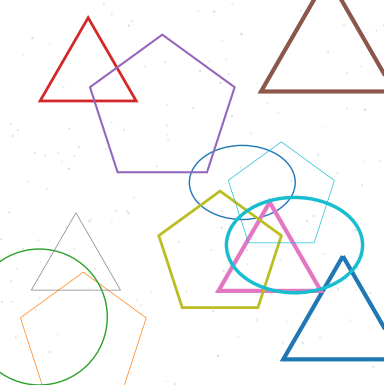[{"shape": "oval", "thickness": 1, "radius": 0.69, "center": [0.629, 0.526]}, {"shape": "triangle", "thickness": 3, "radius": 0.89, "center": [0.891, 0.156]}, {"shape": "pentagon", "thickness": 0.5, "radius": 0.86, "center": [0.216, 0.121]}, {"shape": "circle", "thickness": 1, "radius": 0.88, "center": [0.102, 0.177]}, {"shape": "triangle", "thickness": 2, "radius": 0.72, "center": [0.229, 0.81]}, {"shape": "pentagon", "thickness": 1.5, "radius": 0.99, "center": [0.422, 0.712]}, {"shape": "triangle", "thickness": 3, "radius": 1.0, "center": [0.851, 0.862]}, {"shape": "triangle", "thickness": 3, "radius": 0.77, "center": [0.7, 0.321]}, {"shape": "triangle", "thickness": 0.5, "radius": 0.67, "center": [0.197, 0.313]}, {"shape": "pentagon", "thickness": 2, "radius": 0.84, "center": [0.572, 0.336]}, {"shape": "oval", "thickness": 2.5, "radius": 0.88, "center": [0.765, 0.363]}, {"shape": "pentagon", "thickness": 0.5, "radius": 0.73, "center": [0.731, 0.487]}]